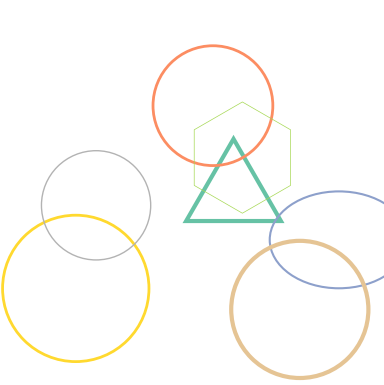[{"shape": "triangle", "thickness": 3, "radius": 0.71, "center": [0.607, 0.497]}, {"shape": "circle", "thickness": 2, "radius": 0.78, "center": [0.553, 0.726]}, {"shape": "oval", "thickness": 1.5, "radius": 0.9, "center": [0.88, 0.377]}, {"shape": "hexagon", "thickness": 0.5, "radius": 0.72, "center": [0.63, 0.591]}, {"shape": "circle", "thickness": 2, "radius": 0.95, "center": [0.197, 0.251]}, {"shape": "circle", "thickness": 3, "radius": 0.89, "center": [0.779, 0.196]}, {"shape": "circle", "thickness": 1, "radius": 0.71, "center": [0.25, 0.467]}]